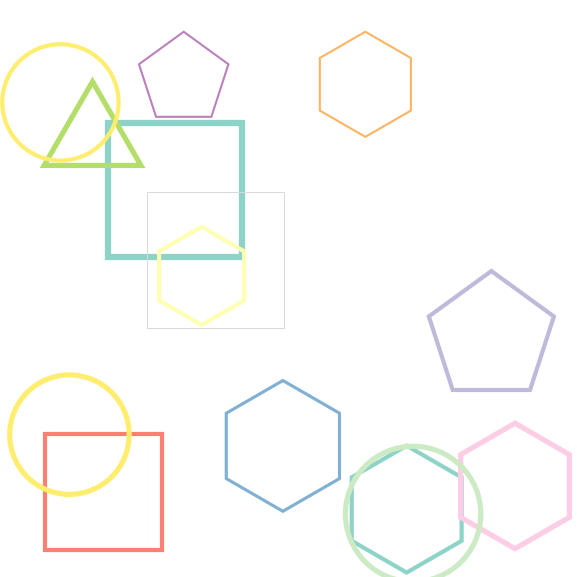[{"shape": "hexagon", "thickness": 2, "radius": 0.55, "center": [0.704, 0.118]}, {"shape": "square", "thickness": 3, "radius": 0.58, "center": [0.303, 0.67]}, {"shape": "hexagon", "thickness": 2, "radius": 0.42, "center": [0.349, 0.521]}, {"shape": "pentagon", "thickness": 2, "radius": 0.57, "center": [0.851, 0.416]}, {"shape": "square", "thickness": 2, "radius": 0.5, "center": [0.179, 0.147]}, {"shape": "hexagon", "thickness": 1.5, "radius": 0.57, "center": [0.49, 0.227]}, {"shape": "hexagon", "thickness": 1, "radius": 0.46, "center": [0.633, 0.853]}, {"shape": "triangle", "thickness": 2.5, "radius": 0.48, "center": [0.16, 0.761]}, {"shape": "hexagon", "thickness": 2.5, "radius": 0.54, "center": [0.892, 0.158]}, {"shape": "square", "thickness": 0.5, "radius": 0.59, "center": [0.374, 0.549]}, {"shape": "pentagon", "thickness": 1, "radius": 0.41, "center": [0.318, 0.863]}, {"shape": "circle", "thickness": 2.5, "radius": 0.59, "center": [0.715, 0.109]}, {"shape": "circle", "thickness": 2.5, "radius": 0.52, "center": [0.12, 0.247]}, {"shape": "circle", "thickness": 2, "radius": 0.5, "center": [0.105, 0.822]}]